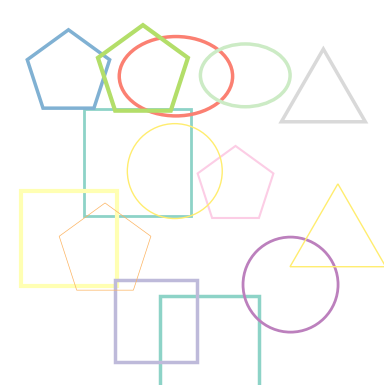[{"shape": "square", "thickness": 2, "radius": 0.69, "center": [0.358, 0.579]}, {"shape": "square", "thickness": 2.5, "radius": 0.64, "center": [0.544, 0.104]}, {"shape": "square", "thickness": 3, "radius": 0.62, "center": [0.179, 0.38]}, {"shape": "square", "thickness": 2.5, "radius": 0.53, "center": [0.405, 0.166]}, {"shape": "oval", "thickness": 2.5, "radius": 0.74, "center": [0.457, 0.802]}, {"shape": "pentagon", "thickness": 2.5, "radius": 0.56, "center": [0.178, 0.81]}, {"shape": "pentagon", "thickness": 0.5, "radius": 0.63, "center": [0.273, 0.348]}, {"shape": "pentagon", "thickness": 3, "radius": 0.61, "center": [0.371, 0.812]}, {"shape": "pentagon", "thickness": 1.5, "radius": 0.52, "center": [0.612, 0.517]}, {"shape": "triangle", "thickness": 2.5, "radius": 0.63, "center": [0.84, 0.747]}, {"shape": "circle", "thickness": 2, "radius": 0.62, "center": [0.755, 0.261]}, {"shape": "oval", "thickness": 2.5, "radius": 0.58, "center": [0.637, 0.804]}, {"shape": "circle", "thickness": 1, "radius": 0.62, "center": [0.454, 0.556]}, {"shape": "triangle", "thickness": 1, "radius": 0.72, "center": [0.878, 0.379]}]